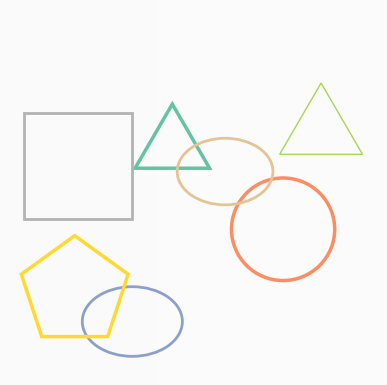[{"shape": "triangle", "thickness": 2.5, "radius": 0.56, "center": [0.445, 0.619]}, {"shape": "circle", "thickness": 2.5, "radius": 0.67, "center": [0.731, 0.405]}, {"shape": "oval", "thickness": 2, "radius": 0.65, "center": [0.342, 0.165]}, {"shape": "triangle", "thickness": 1, "radius": 0.62, "center": [0.829, 0.661]}, {"shape": "pentagon", "thickness": 2.5, "radius": 0.72, "center": [0.193, 0.243]}, {"shape": "oval", "thickness": 2, "radius": 0.62, "center": [0.581, 0.554]}, {"shape": "square", "thickness": 2, "radius": 0.69, "center": [0.201, 0.569]}]